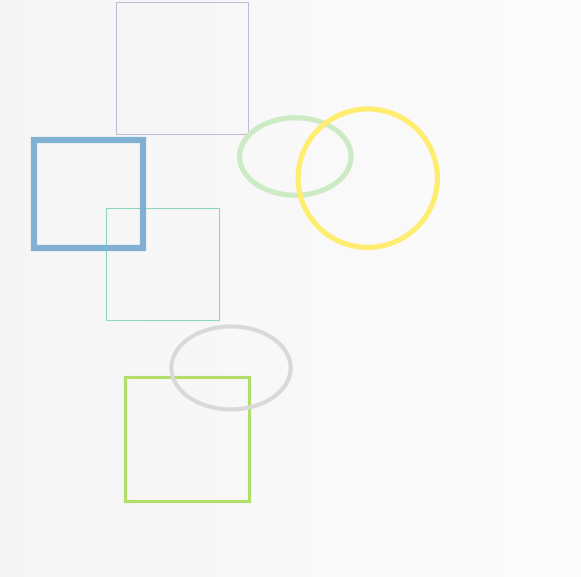[{"shape": "square", "thickness": 0.5, "radius": 0.49, "center": [0.28, 0.542]}, {"shape": "square", "thickness": 0.5, "radius": 0.57, "center": [0.313, 0.881]}, {"shape": "square", "thickness": 3, "radius": 0.47, "center": [0.152, 0.663]}, {"shape": "square", "thickness": 1.5, "radius": 0.53, "center": [0.322, 0.239]}, {"shape": "oval", "thickness": 2, "radius": 0.51, "center": [0.397, 0.362]}, {"shape": "oval", "thickness": 2.5, "radius": 0.48, "center": [0.508, 0.728]}, {"shape": "circle", "thickness": 2.5, "radius": 0.6, "center": [0.633, 0.691]}]